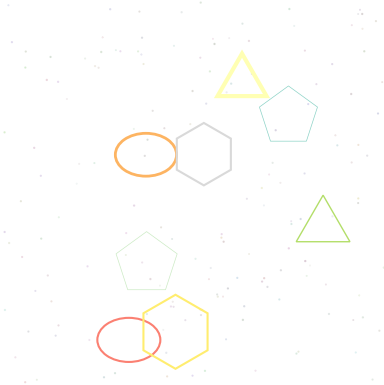[{"shape": "pentagon", "thickness": 0.5, "radius": 0.4, "center": [0.749, 0.697]}, {"shape": "triangle", "thickness": 3, "radius": 0.37, "center": [0.629, 0.787]}, {"shape": "oval", "thickness": 1.5, "radius": 0.41, "center": [0.335, 0.117]}, {"shape": "oval", "thickness": 2, "radius": 0.4, "center": [0.379, 0.598]}, {"shape": "triangle", "thickness": 1, "radius": 0.4, "center": [0.839, 0.412]}, {"shape": "hexagon", "thickness": 1.5, "radius": 0.41, "center": [0.529, 0.6]}, {"shape": "pentagon", "thickness": 0.5, "radius": 0.42, "center": [0.381, 0.315]}, {"shape": "hexagon", "thickness": 1.5, "radius": 0.48, "center": [0.456, 0.138]}]